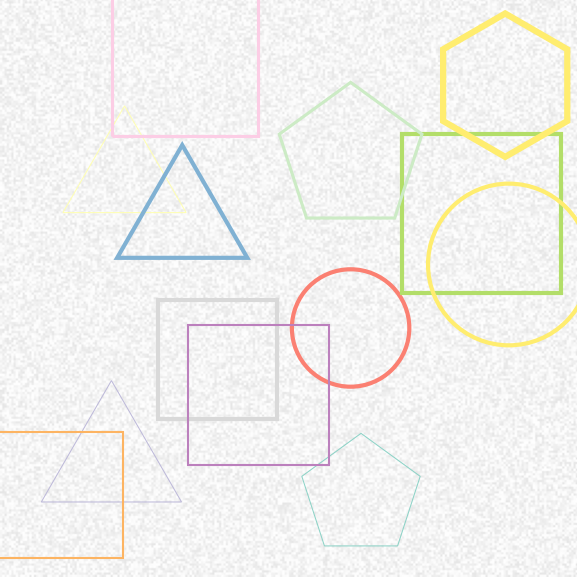[{"shape": "pentagon", "thickness": 0.5, "radius": 0.54, "center": [0.625, 0.141]}, {"shape": "triangle", "thickness": 0.5, "radius": 0.62, "center": [0.216, 0.693]}, {"shape": "triangle", "thickness": 0.5, "radius": 0.7, "center": [0.193, 0.2]}, {"shape": "circle", "thickness": 2, "radius": 0.51, "center": [0.607, 0.431]}, {"shape": "triangle", "thickness": 2, "radius": 0.65, "center": [0.316, 0.618]}, {"shape": "square", "thickness": 1, "radius": 0.55, "center": [0.103, 0.142]}, {"shape": "square", "thickness": 2, "radius": 0.69, "center": [0.834, 0.629]}, {"shape": "square", "thickness": 1.5, "radius": 0.63, "center": [0.32, 0.891]}, {"shape": "square", "thickness": 2, "radius": 0.52, "center": [0.376, 0.377]}, {"shape": "square", "thickness": 1, "radius": 0.61, "center": [0.447, 0.315]}, {"shape": "pentagon", "thickness": 1.5, "radius": 0.65, "center": [0.607, 0.727]}, {"shape": "circle", "thickness": 2, "radius": 0.7, "center": [0.881, 0.541]}, {"shape": "hexagon", "thickness": 3, "radius": 0.62, "center": [0.875, 0.852]}]